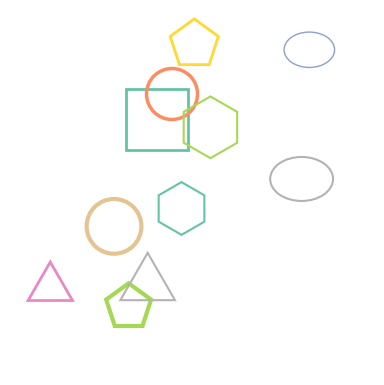[{"shape": "hexagon", "thickness": 1.5, "radius": 0.34, "center": [0.471, 0.458]}, {"shape": "square", "thickness": 2, "radius": 0.4, "center": [0.408, 0.69]}, {"shape": "circle", "thickness": 2.5, "radius": 0.33, "center": [0.447, 0.756]}, {"shape": "oval", "thickness": 1, "radius": 0.33, "center": [0.803, 0.871]}, {"shape": "triangle", "thickness": 2, "radius": 0.33, "center": [0.131, 0.253]}, {"shape": "hexagon", "thickness": 1.5, "radius": 0.4, "center": [0.547, 0.669]}, {"shape": "pentagon", "thickness": 3, "radius": 0.31, "center": [0.334, 0.203]}, {"shape": "pentagon", "thickness": 2, "radius": 0.33, "center": [0.505, 0.885]}, {"shape": "circle", "thickness": 3, "radius": 0.36, "center": [0.296, 0.412]}, {"shape": "triangle", "thickness": 1.5, "radius": 0.41, "center": [0.384, 0.261]}, {"shape": "oval", "thickness": 1.5, "radius": 0.41, "center": [0.783, 0.535]}]